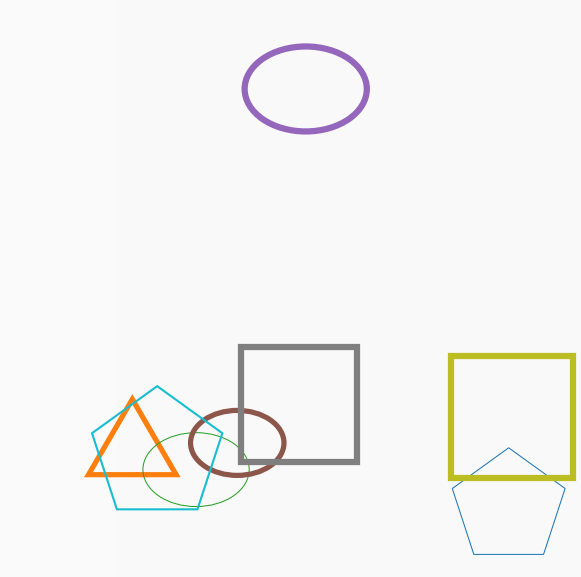[{"shape": "pentagon", "thickness": 0.5, "radius": 0.51, "center": [0.875, 0.122]}, {"shape": "triangle", "thickness": 2.5, "radius": 0.44, "center": [0.228, 0.221]}, {"shape": "oval", "thickness": 0.5, "radius": 0.46, "center": [0.337, 0.186]}, {"shape": "oval", "thickness": 3, "radius": 0.53, "center": [0.526, 0.845]}, {"shape": "oval", "thickness": 2.5, "radius": 0.4, "center": [0.408, 0.232]}, {"shape": "square", "thickness": 3, "radius": 0.5, "center": [0.514, 0.299]}, {"shape": "square", "thickness": 3, "radius": 0.53, "center": [0.881, 0.277]}, {"shape": "pentagon", "thickness": 1, "radius": 0.59, "center": [0.27, 0.213]}]